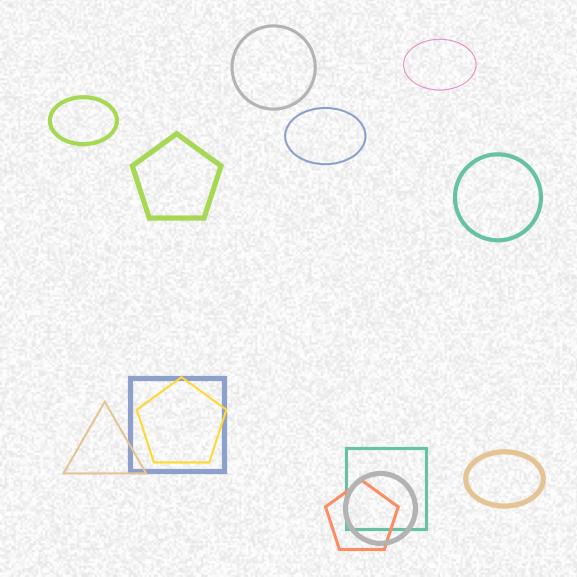[{"shape": "circle", "thickness": 2, "radius": 0.37, "center": [0.862, 0.657]}, {"shape": "square", "thickness": 1.5, "radius": 0.35, "center": [0.669, 0.153]}, {"shape": "pentagon", "thickness": 1.5, "radius": 0.33, "center": [0.627, 0.101]}, {"shape": "square", "thickness": 2.5, "radius": 0.41, "center": [0.306, 0.264]}, {"shape": "oval", "thickness": 1, "radius": 0.35, "center": [0.563, 0.764]}, {"shape": "oval", "thickness": 0.5, "radius": 0.31, "center": [0.762, 0.887]}, {"shape": "pentagon", "thickness": 2.5, "radius": 0.4, "center": [0.306, 0.687]}, {"shape": "oval", "thickness": 2, "radius": 0.29, "center": [0.144, 0.79]}, {"shape": "pentagon", "thickness": 1, "radius": 0.41, "center": [0.314, 0.264]}, {"shape": "triangle", "thickness": 1, "radius": 0.41, "center": [0.181, 0.221]}, {"shape": "oval", "thickness": 2.5, "radius": 0.34, "center": [0.874, 0.17]}, {"shape": "circle", "thickness": 1.5, "radius": 0.36, "center": [0.474, 0.882]}, {"shape": "circle", "thickness": 2.5, "radius": 0.3, "center": [0.659, 0.119]}]